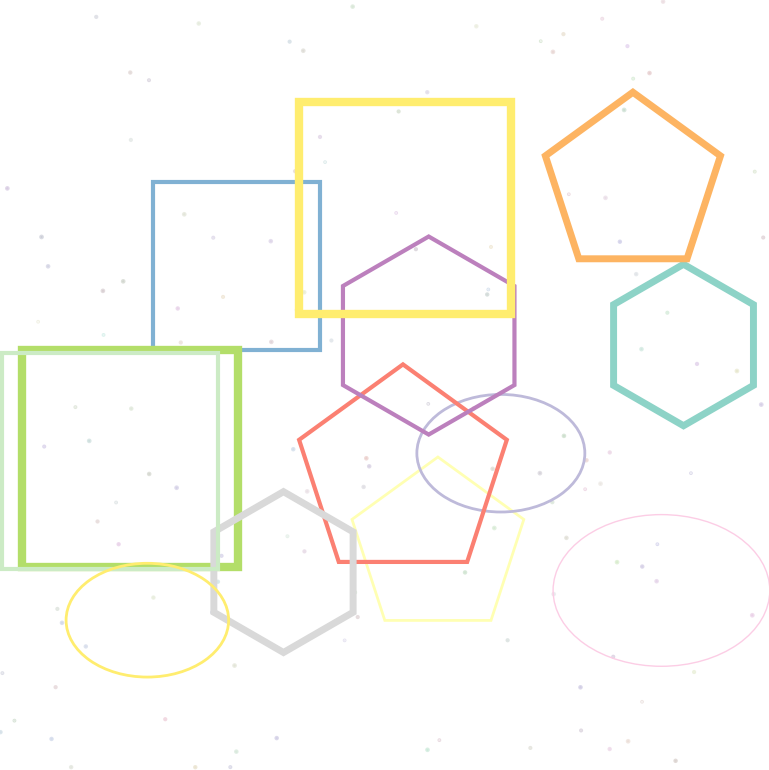[{"shape": "hexagon", "thickness": 2.5, "radius": 0.52, "center": [0.888, 0.552]}, {"shape": "pentagon", "thickness": 1, "radius": 0.59, "center": [0.569, 0.289]}, {"shape": "oval", "thickness": 1, "radius": 0.55, "center": [0.65, 0.411]}, {"shape": "pentagon", "thickness": 1.5, "radius": 0.71, "center": [0.523, 0.385]}, {"shape": "square", "thickness": 1.5, "radius": 0.54, "center": [0.307, 0.654]}, {"shape": "pentagon", "thickness": 2.5, "radius": 0.6, "center": [0.822, 0.761]}, {"shape": "square", "thickness": 3, "radius": 0.7, "center": [0.169, 0.405]}, {"shape": "oval", "thickness": 0.5, "radius": 0.7, "center": [0.859, 0.233]}, {"shape": "hexagon", "thickness": 2.5, "radius": 0.52, "center": [0.368, 0.257]}, {"shape": "hexagon", "thickness": 1.5, "radius": 0.64, "center": [0.557, 0.564]}, {"shape": "square", "thickness": 1.5, "radius": 0.7, "center": [0.143, 0.402]}, {"shape": "oval", "thickness": 1, "radius": 0.53, "center": [0.191, 0.195]}, {"shape": "square", "thickness": 3, "radius": 0.69, "center": [0.526, 0.73]}]